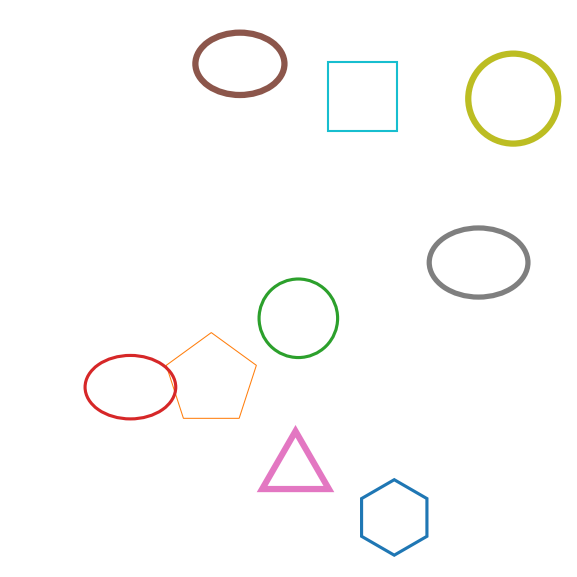[{"shape": "hexagon", "thickness": 1.5, "radius": 0.33, "center": [0.683, 0.103]}, {"shape": "pentagon", "thickness": 0.5, "radius": 0.41, "center": [0.366, 0.341]}, {"shape": "circle", "thickness": 1.5, "radius": 0.34, "center": [0.517, 0.448]}, {"shape": "oval", "thickness": 1.5, "radius": 0.39, "center": [0.226, 0.329]}, {"shape": "oval", "thickness": 3, "radius": 0.39, "center": [0.415, 0.889]}, {"shape": "triangle", "thickness": 3, "radius": 0.33, "center": [0.512, 0.186]}, {"shape": "oval", "thickness": 2.5, "radius": 0.43, "center": [0.829, 0.545]}, {"shape": "circle", "thickness": 3, "radius": 0.39, "center": [0.889, 0.828]}, {"shape": "square", "thickness": 1, "radius": 0.3, "center": [0.628, 0.832]}]